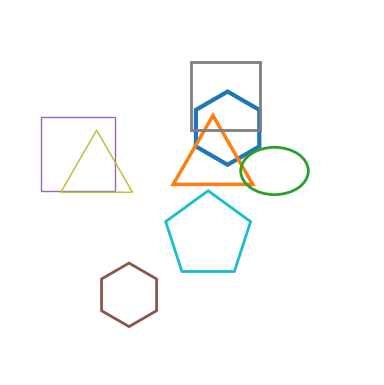[{"shape": "hexagon", "thickness": 3, "radius": 0.48, "center": [0.591, 0.667]}, {"shape": "triangle", "thickness": 2.5, "radius": 0.6, "center": [0.553, 0.581]}, {"shape": "oval", "thickness": 2, "radius": 0.44, "center": [0.713, 0.556]}, {"shape": "square", "thickness": 1, "radius": 0.48, "center": [0.203, 0.6]}, {"shape": "hexagon", "thickness": 2, "radius": 0.41, "center": [0.335, 0.234]}, {"shape": "square", "thickness": 2, "radius": 0.45, "center": [0.585, 0.751]}, {"shape": "triangle", "thickness": 1, "radius": 0.54, "center": [0.251, 0.554]}, {"shape": "pentagon", "thickness": 2, "radius": 0.58, "center": [0.541, 0.389]}]